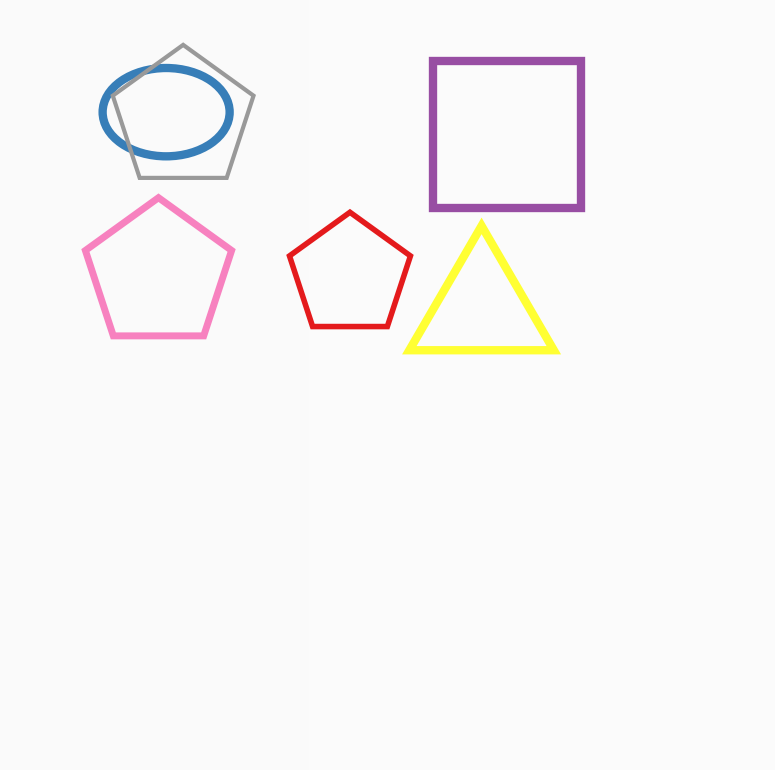[{"shape": "pentagon", "thickness": 2, "radius": 0.41, "center": [0.452, 0.642]}, {"shape": "oval", "thickness": 3, "radius": 0.41, "center": [0.214, 0.854]}, {"shape": "square", "thickness": 3, "radius": 0.48, "center": [0.654, 0.825]}, {"shape": "triangle", "thickness": 3, "radius": 0.54, "center": [0.621, 0.599]}, {"shape": "pentagon", "thickness": 2.5, "radius": 0.5, "center": [0.205, 0.644]}, {"shape": "pentagon", "thickness": 1.5, "radius": 0.48, "center": [0.236, 0.846]}]